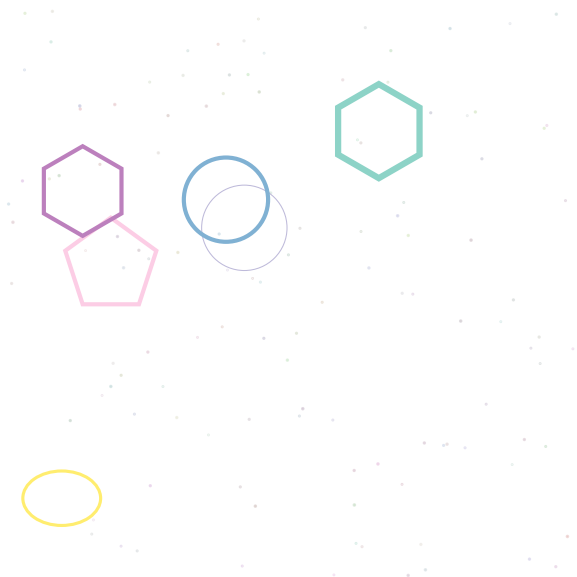[{"shape": "hexagon", "thickness": 3, "radius": 0.41, "center": [0.656, 0.772]}, {"shape": "circle", "thickness": 0.5, "radius": 0.37, "center": [0.423, 0.605]}, {"shape": "circle", "thickness": 2, "radius": 0.36, "center": [0.391, 0.653]}, {"shape": "pentagon", "thickness": 2, "radius": 0.41, "center": [0.192, 0.539]}, {"shape": "hexagon", "thickness": 2, "radius": 0.39, "center": [0.143, 0.668]}, {"shape": "oval", "thickness": 1.5, "radius": 0.34, "center": [0.107, 0.136]}]